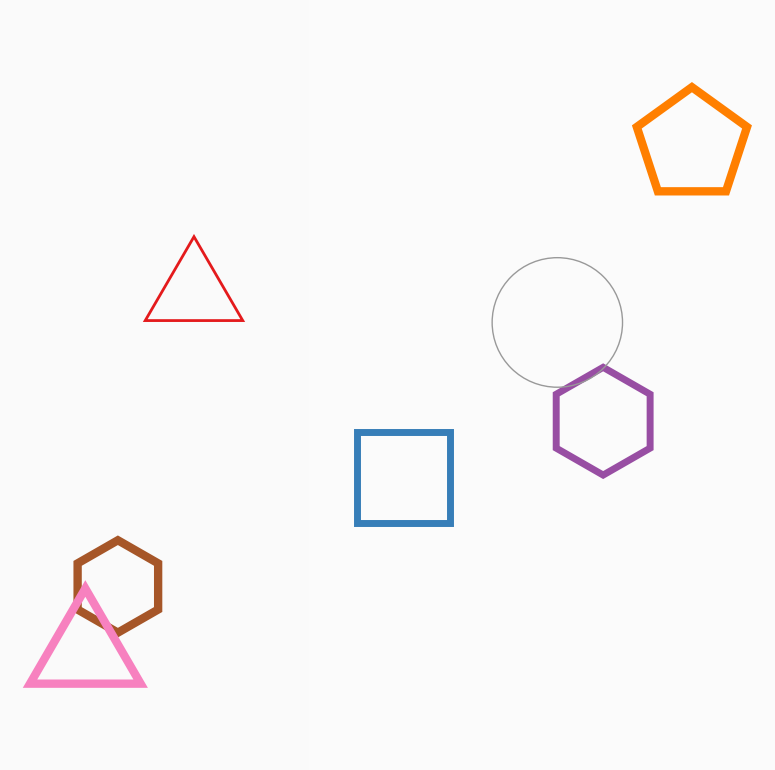[{"shape": "triangle", "thickness": 1, "radius": 0.36, "center": [0.25, 0.62]}, {"shape": "square", "thickness": 2.5, "radius": 0.3, "center": [0.521, 0.38]}, {"shape": "hexagon", "thickness": 2.5, "radius": 0.35, "center": [0.778, 0.453]}, {"shape": "pentagon", "thickness": 3, "radius": 0.37, "center": [0.893, 0.812]}, {"shape": "hexagon", "thickness": 3, "radius": 0.3, "center": [0.152, 0.238]}, {"shape": "triangle", "thickness": 3, "radius": 0.41, "center": [0.11, 0.153]}, {"shape": "circle", "thickness": 0.5, "radius": 0.42, "center": [0.719, 0.581]}]